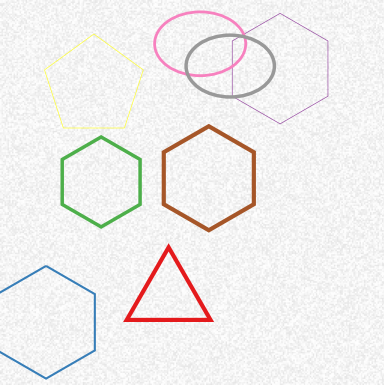[{"shape": "triangle", "thickness": 3, "radius": 0.63, "center": [0.438, 0.232]}, {"shape": "hexagon", "thickness": 1.5, "radius": 0.73, "center": [0.12, 0.163]}, {"shape": "hexagon", "thickness": 2.5, "radius": 0.58, "center": [0.263, 0.527]}, {"shape": "hexagon", "thickness": 0.5, "radius": 0.72, "center": [0.728, 0.822]}, {"shape": "pentagon", "thickness": 0.5, "radius": 0.67, "center": [0.244, 0.777]}, {"shape": "hexagon", "thickness": 3, "radius": 0.68, "center": [0.542, 0.537]}, {"shape": "oval", "thickness": 2, "radius": 0.59, "center": [0.52, 0.886]}, {"shape": "oval", "thickness": 2.5, "radius": 0.57, "center": [0.598, 0.828]}]